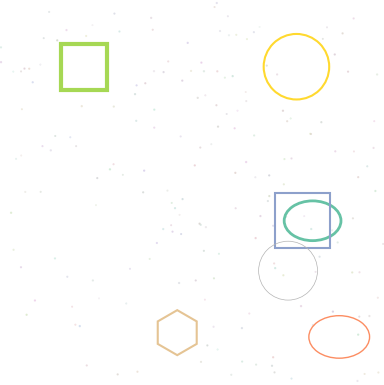[{"shape": "oval", "thickness": 2, "radius": 0.37, "center": [0.812, 0.427]}, {"shape": "oval", "thickness": 1, "radius": 0.39, "center": [0.881, 0.125]}, {"shape": "square", "thickness": 1.5, "radius": 0.36, "center": [0.786, 0.428]}, {"shape": "square", "thickness": 3, "radius": 0.3, "center": [0.217, 0.825]}, {"shape": "circle", "thickness": 1.5, "radius": 0.43, "center": [0.77, 0.827]}, {"shape": "hexagon", "thickness": 1.5, "radius": 0.29, "center": [0.46, 0.136]}, {"shape": "circle", "thickness": 0.5, "radius": 0.38, "center": [0.748, 0.297]}]